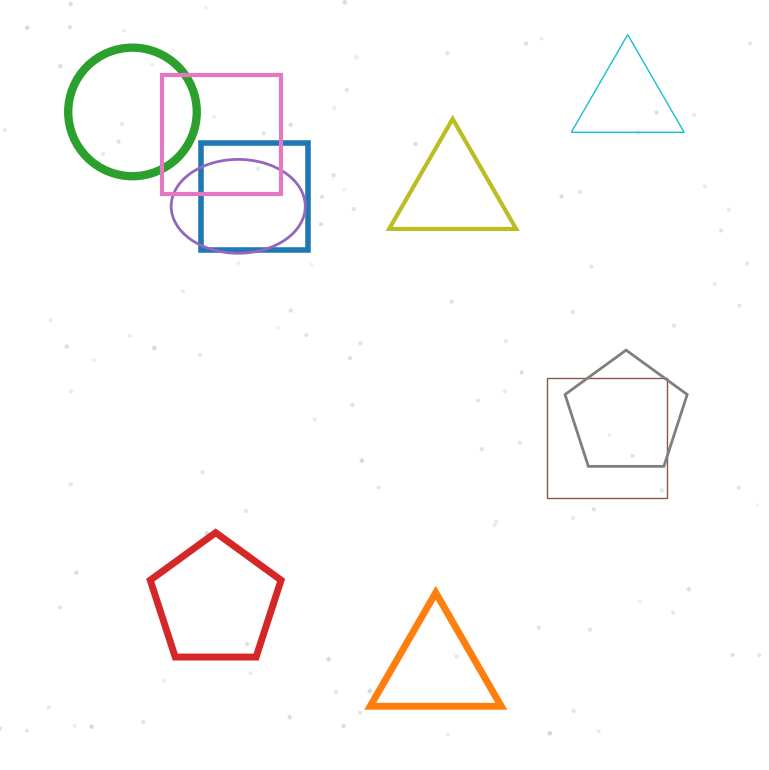[{"shape": "square", "thickness": 2, "radius": 0.35, "center": [0.33, 0.745]}, {"shape": "triangle", "thickness": 2.5, "radius": 0.49, "center": [0.566, 0.132]}, {"shape": "circle", "thickness": 3, "radius": 0.42, "center": [0.172, 0.855]}, {"shape": "pentagon", "thickness": 2.5, "radius": 0.45, "center": [0.28, 0.219]}, {"shape": "oval", "thickness": 1, "radius": 0.44, "center": [0.309, 0.732]}, {"shape": "square", "thickness": 0.5, "radius": 0.39, "center": [0.789, 0.431]}, {"shape": "square", "thickness": 1.5, "radius": 0.39, "center": [0.288, 0.825]}, {"shape": "pentagon", "thickness": 1, "radius": 0.42, "center": [0.813, 0.462]}, {"shape": "triangle", "thickness": 1.5, "radius": 0.48, "center": [0.588, 0.75]}, {"shape": "triangle", "thickness": 0.5, "radius": 0.42, "center": [0.815, 0.87]}]